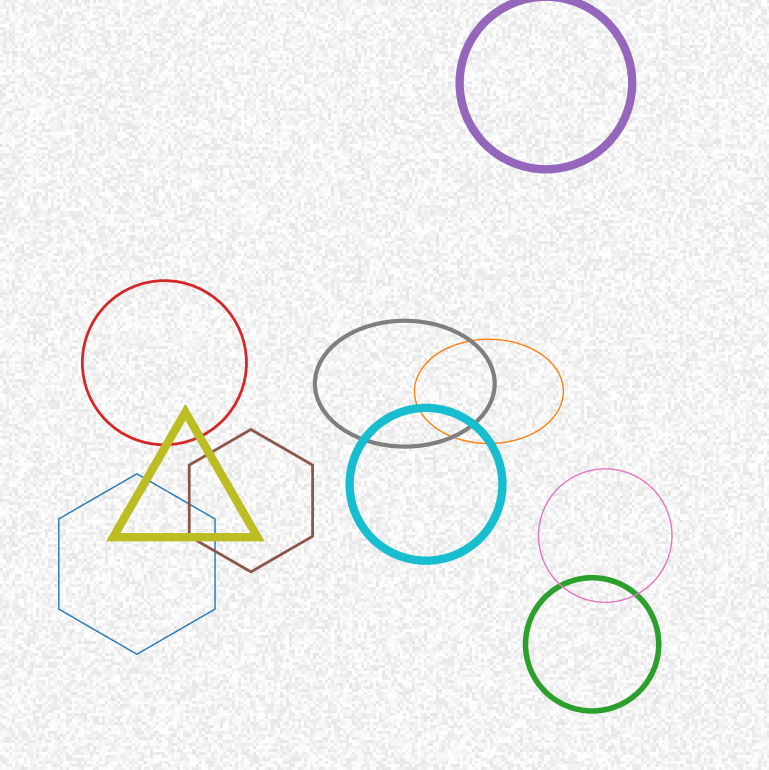[{"shape": "hexagon", "thickness": 0.5, "radius": 0.59, "center": [0.178, 0.268]}, {"shape": "oval", "thickness": 0.5, "radius": 0.48, "center": [0.635, 0.492]}, {"shape": "circle", "thickness": 2, "radius": 0.43, "center": [0.769, 0.163]}, {"shape": "circle", "thickness": 1, "radius": 0.53, "center": [0.213, 0.529]}, {"shape": "circle", "thickness": 3, "radius": 0.56, "center": [0.709, 0.892]}, {"shape": "hexagon", "thickness": 1, "radius": 0.46, "center": [0.326, 0.35]}, {"shape": "circle", "thickness": 0.5, "radius": 0.43, "center": [0.786, 0.304]}, {"shape": "oval", "thickness": 1.5, "radius": 0.58, "center": [0.526, 0.502]}, {"shape": "triangle", "thickness": 3, "radius": 0.54, "center": [0.241, 0.356]}, {"shape": "circle", "thickness": 3, "radius": 0.5, "center": [0.553, 0.371]}]